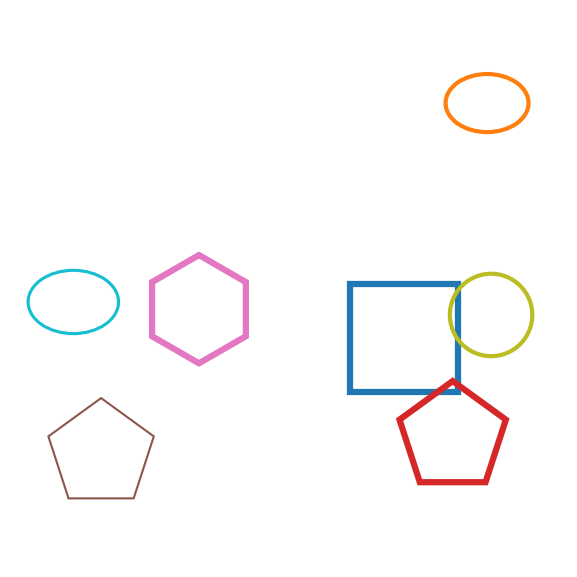[{"shape": "square", "thickness": 3, "radius": 0.47, "center": [0.699, 0.414]}, {"shape": "oval", "thickness": 2, "radius": 0.36, "center": [0.843, 0.821]}, {"shape": "pentagon", "thickness": 3, "radius": 0.48, "center": [0.784, 0.242]}, {"shape": "pentagon", "thickness": 1, "radius": 0.48, "center": [0.175, 0.214]}, {"shape": "hexagon", "thickness": 3, "radius": 0.47, "center": [0.345, 0.464]}, {"shape": "circle", "thickness": 2, "radius": 0.36, "center": [0.85, 0.454]}, {"shape": "oval", "thickness": 1.5, "radius": 0.39, "center": [0.127, 0.476]}]